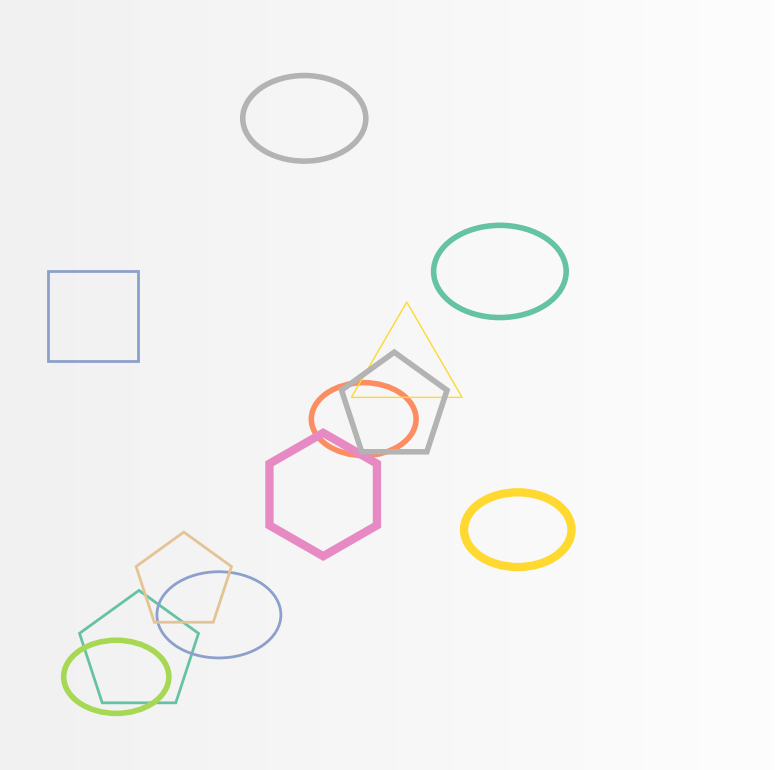[{"shape": "pentagon", "thickness": 1, "radius": 0.4, "center": [0.179, 0.153]}, {"shape": "oval", "thickness": 2, "radius": 0.43, "center": [0.645, 0.647]}, {"shape": "oval", "thickness": 2, "radius": 0.34, "center": [0.469, 0.456]}, {"shape": "square", "thickness": 1, "radius": 0.29, "center": [0.12, 0.59]}, {"shape": "oval", "thickness": 1, "radius": 0.4, "center": [0.282, 0.202]}, {"shape": "hexagon", "thickness": 3, "radius": 0.4, "center": [0.417, 0.358]}, {"shape": "oval", "thickness": 2, "radius": 0.34, "center": [0.15, 0.121]}, {"shape": "oval", "thickness": 3, "radius": 0.35, "center": [0.668, 0.312]}, {"shape": "triangle", "thickness": 0.5, "radius": 0.41, "center": [0.525, 0.525]}, {"shape": "pentagon", "thickness": 1, "radius": 0.32, "center": [0.237, 0.244]}, {"shape": "pentagon", "thickness": 2, "radius": 0.36, "center": [0.509, 0.471]}, {"shape": "oval", "thickness": 2, "radius": 0.4, "center": [0.393, 0.846]}]